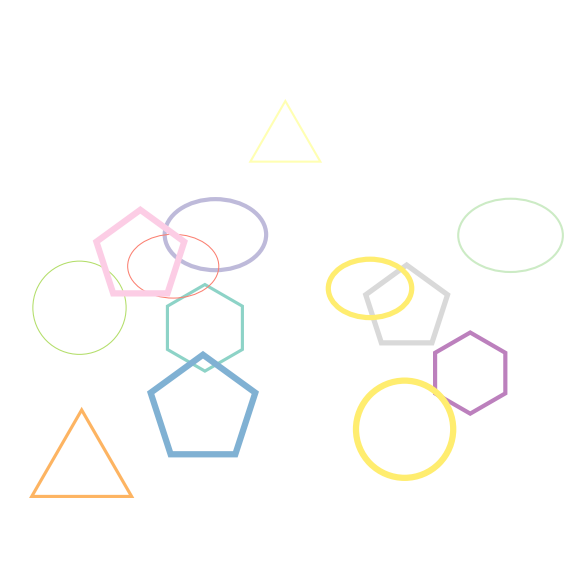[{"shape": "hexagon", "thickness": 1.5, "radius": 0.37, "center": [0.355, 0.431]}, {"shape": "triangle", "thickness": 1, "radius": 0.35, "center": [0.494, 0.754]}, {"shape": "oval", "thickness": 2, "radius": 0.44, "center": [0.373, 0.593]}, {"shape": "oval", "thickness": 0.5, "radius": 0.39, "center": [0.3, 0.538]}, {"shape": "pentagon", "thickness": 3, "radius": 0.48, "center": [0.351, 0.29]}, {"shape": "triangle", "thickness": 1.5, "radius": 0.5, "center": [0.141, 0.189]}, {"shape": "circle", "thickness": 0.5, "radius": 0.4, "center": [0.138, 0.466]}, {"shape": "pentagon", "thickness": 3, "radius": 0.4, "center": [0.243, 0.556]}, {"shape": "pentagon", "thickness": 2.5, "radius": 0.37, "center": [0.704, 0.466]}, {"shape": "hexagon", "thickness": 2, "radius": 0.35, "center": [0.814, 0.353]}, {"shape": "oval", "thickness": 1, "radius": 0.45, "center": [0.884, 0.592]}, {"shape": "circle", "thickness": 3, "radius": 0.42, "center": [0.701, 0.256]}, {"shape": "oval", "thickness": 2.5, "radius": 0.36, "center": [0.641, 0.5]}]